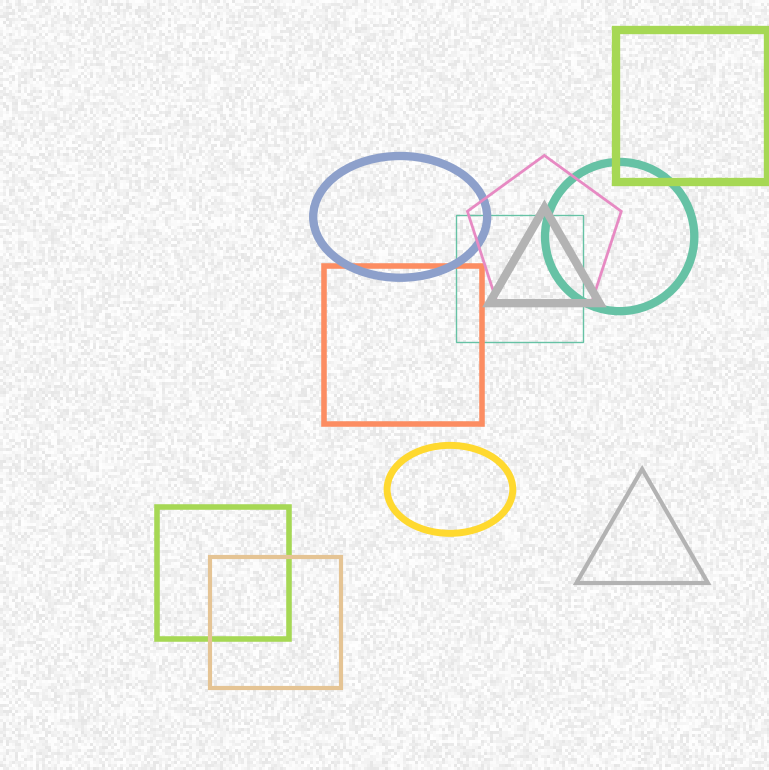[{"shape": "circle", "thickness": 3, "radius": 0.48, "center": [0.805, 0.693]}, {"shape": "square", "thickness": 0.5, "radius": 0.41, "center": [0.674, 0.638]}, {"shape": "square", "thickness": 2, "radius": 0.51, "center": [0.524, 0.552]}, {"shape": "oval", "thickness": 3, "radius": 0.56, "center": [0.52, 0.718]}, {"shape": "pentagon", "thickness": 1, "radius": 0.53, "center": [0.707, 0.693]}, {"shape": "square", "thickness": 2, "radius": 0.43, "center": [0.29, 0.256]}, {"shape": "square", "thickness": 3, "radius": 0.49, "center": [0.899, 0.862]}, {"shape": "oval", "thickness": 2.5, "radius": 0.41, "center": [0.584, 0.364]}, {"shape": "square", "thickness": 1.5, "radius": 0.43, "center": [0.358, 0.192]}, {"shape": "triangle", "thickness": 3, "radius": 0.41, "center": [0.707, 0.648]}, {"shape": "triangle", "thickness": 1.5, "radius": 0.49, "center": [0.834, 0.292]}]